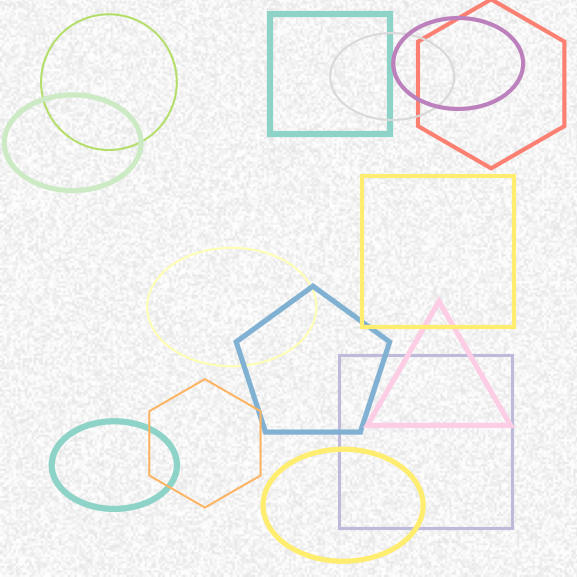[{"shape": "square", "thickness": 3, "radius": 0.52, "center": [0.571, 0.871]}, {"shape": "oval", "thickness": 3, "radius": 0.54, "center": [0.198, 0.194]}, {"shape": "oval", "thickness": 1, "radius": 0.73, "center": [0.401, 0.467]}, {"shape": "square", "thickness": 1.5, "radius": 0.75, "center": [0.736, 0.235]}, {"shape": "hexagon", "thickness": 2, "radius": 0.73, "center": [0.851, 0.854]}, {"shape": "pentagon", "thickness": 2.5, "radius": 0.7, "center": [0.542, 0.364]}, {"shape": "hexagon", "thickness": 1, "radius": 0.56, "center": [0.355, 0.231]}, {"shape": "circle", "thickness": 1, "radius": 0.59, "center": [0.189, 0.857]}, {"shape": "triangle", "thickness": 2.5, "radius": 0.72, "center": [0.76, 0.334]}, {"shape": "oval", "thickness": 1, "radius": 0.54, "center": [0.679, 0.867]}, {"shape": "oval", "thickness": 2, "radius": 0.56, "center": [0.793, 0.889]}, {"shape": "oval", "thickness": 2.5, "radius": 0.59, "center": [0.126, 0.752]}, {"shape": "square", "thickness": 2, "radius": 0.66, "center": [0.758, 0.563]}, {"shape": "oval", "thickness": 2.5, "radius": 0.69, "center": [0.594, 0.124]}]